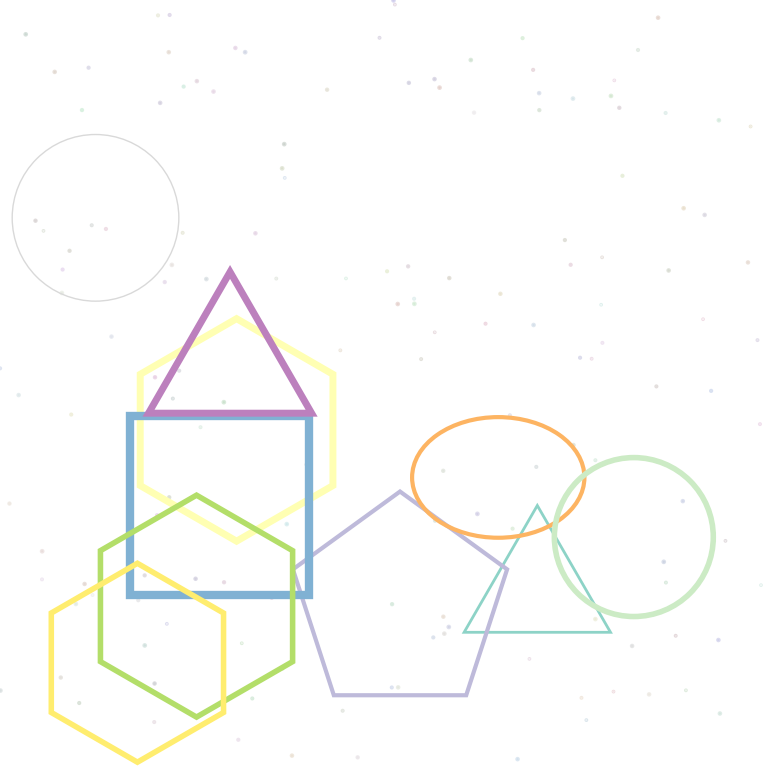[{"shape": "triangle", "thickness": 1, "radius": 0.55, "center": [0.698, 0.234]}, {"shape": "hexagon", "thickness": 2.5, "radius": 0.72, "center": [0.307, 0.442]}, {"shape": "pentagon", "thickness": 1.5, "radius": 0.73, "center": [0.519, 0.215]}, {"shape": "square", "thickness": 3, "radius": 0.58, "center": [0.285, 0.343]}, {"shape": "oval", "thickness": 1.5, "radius": 0.56, "center": [0.647, 0.38]}, {"shape": "hexagon", "thickness": 2, "radius": 0.72, "center": [0.255, 0.213]}, {"shape": "circle", "thickness": 0.5, "radius": 0.54, "center": [0.124, 0.717]}, {"shape": "triangle", "thickness": 2.5, "radius": 0.61, "center": [0.299, 0.525]}, {"shape": "circle", "thickness": 2, "radius": 0.52, "center": [0.823, 0.303]}, {"shape": "hexagon", "thickness": 2, "radius": 0.65, "center": [0.178, 0.139]}]